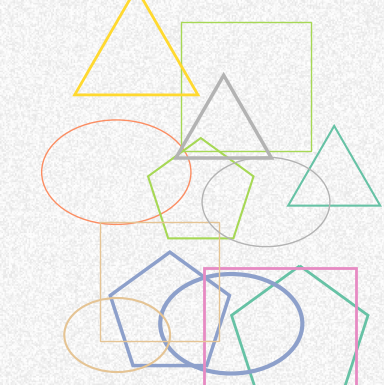[{"shape": "pentagon", "thickness": 2, "radius": 0.93, "center": [0.779, 0.123]}, {"shape": "triangle", "thickness": 1.5, "radius": 0.69, "center": [0.868, 0.535]}, {"shape": "oval", "thickness": 1, "radius": 0.97, "center": [0.302, 0.553]}, {"shape": "oval", "thickness": 3, "radius": 0.92, "center": [0.601, 0.159]}, {"shape": "pentagon", "thickness": 2.5, "radius": 0.81, "center": [0.441, 0.182]}, {"shape": "square", "thickness": 2, "radius": 0.99, "center": [0.727, 0.106]}, {"shape": "square", "thickness": 1, "radius": 0.84, "center": [0.638, 0.776]}, {"shape": "pentagon", "thickness": 1.5, "radius": 0.72, "center": [0.522, 0.497]}, {"shape": "triangle", "thickness": 2, "radius": 0.92, "center": [0.354, 0.846]}, {"shape": "oval", "thickness": 1.5, "radius": 0.69, "center": [0.304, 0.13]}, {"shape": "square", "thickness": 1, "radius": 0.77, "center": [0.415, 0.27]}, {"shape": "triangle", "thickness": 2.5, "radius": 0.72, "center": [0.581, 0.661]}, {"shape": "oval", "thickness": 1, "radius": 0.83, "center": [0.691, 0.476]}]